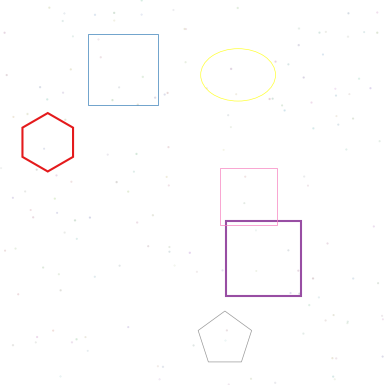[{"shape": "hexagon", "thickness": 1.5, "radius": 0.38, "center": [0.124, 0.63]}, {"shape": "square", "thickness": 0.5, "radius": 0.46, "center": [0.32, 0.819]}, {"shape": "square", "thickness": 1.5, "radius": 0.49, "center": [0.686, 0.329]}, {"shape": "oval", "thickness": 0.5, "radius": 0.49, "center": [0.618, 0.806]}, {"shape": "square", "thickness": 0.5, "radius": 0.37, "center": [0.645, 0.489]}, {"shape": "pentagon", "thickness": 0.5, "radius": 0.37, "center": [0.584, 0.119]}]